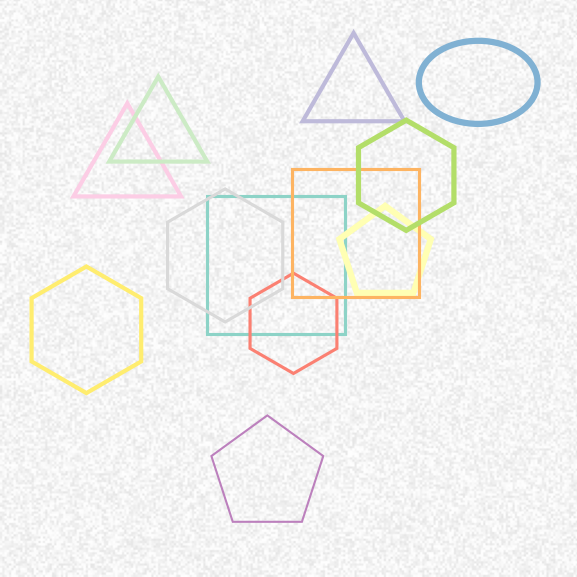[{"shape": "square", "thickness": 1.5, "radius": 0.59, "center": [0.478, 0.54]}, {"shape": "pentagon", "thickness": 3, "radius": 0.42, "center": [0.667, 0.559]}, {"shape": "triangle", "thickness": 2, "radius": 0.51, "center": [0.612, 0.84]}, {"shape": "hexagon", "thickness": 1.5, "radius": 0.43, "center": [0.508, 0.439]}, {"shape": "oval", "thickness": 3, "radius": 0.51, "center": [0.828, 0.857]}, {"shape": "square", "thickness": 1.5, "radius": 0.55, "center": [0.615, 0.595]}, {"shape": "hexagon", "thickness": 2.5, "radius": 0.48, "center": [0.703, 0.696]}, {"shape": "triangle", "thickness": 2, "radius": 0.54, "center": [0.22, 0.713]}, {"shape": "hexagon", "thickness": 1.5, "radius": 0.58, "center": [0.39, 0.557]}, {"shape": "pentagon", "thickness": 1, "radius": 0.51, "center": [0.463, 0.178]}, {"shape": "triangle", "thickness": 2, "radius": 0.49, "center": [0.274, 0.768]}, {"shape": "hexagon", "thickness": 2, "radius": 0.55, "center": [0.15, 0.428]}]